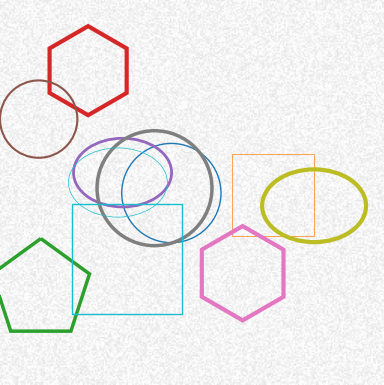[{"shape": "circle", "thickness": 1, "radius": 0.64, "center": [0.445, 0.499]}, {"shape": "square", "thickness": 0.5, "radius": 0.53, "center": [0.709, 0.493]}, {"shape": "pentagon", "thickness": 2.5, "radius": 0.66, "center": [0.106, 0.247]}, {"shape": "hexagon", "thickness": 3, "radius": 0.58, "center": [0.229, 0.816]}, {"shape": "oval", "thickness": 2, "radius": 0.64, "center": [0.318, 0.552]}, {"shape": "circle", "thickness": 1.5, "radius": 0.5, "center": [0.101, 0.691]}, {"shape": "hexagon", "thickness": 3, "radius": 0.61, "center": [0.63, 0.29]}, {"shape": "circle", "thickness": 2.5, "radius": 0.75, "center": [0.401, 0.511]}, {"shape": "oval", "thickness": 3, "radius": 0.67, "center": [0.816, 0.466]}, {"shape": "square", "thickness": 1, "radius": 0.71, "center": [0.33, 0.328]}, {"shape": "oval", "thickness": 0.5, "radius": 0.64, "center": [0.306, 0.526]}]